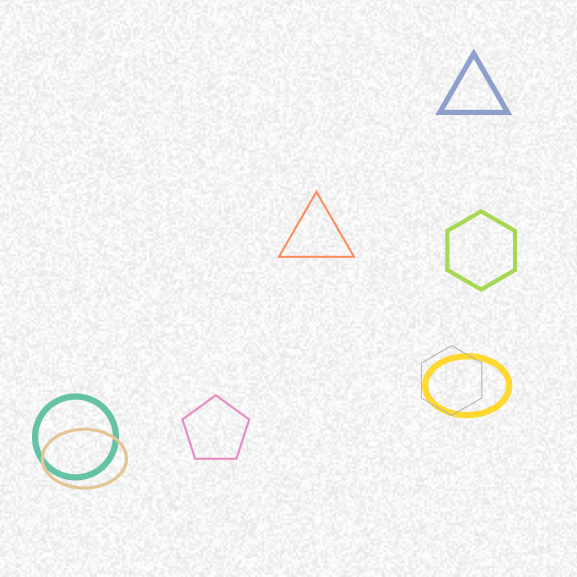[{"shape": "circle", "thickness": 3, "radius": 0.35, "center": [0.131, 0.243]}, {"shape": "triangle", "thickness": 1, "radius": 0.38, "center": [0.548, 0.592]}, {"shape": "triangle", "thickness": 2.5, "radius": 0.34, "center": [0.82, 0.838]}, {"shape": "pentagon", "thickness": 1, "radius": 0.3, "center": [0.374, 0.254]}, {"shape": "hexagon", "thickness": 2, "radius": 0.34, "center": [0.833, 0.566]}, {"shape": "oval", "thickness": 3, "radius": 0.36, "center": [0.809, 0.331]}, {"shape": "oval", "thickness": 1.5, "radius": 0.36, "center": [0.146, 0.205]}, {"shape": "hexagon", "thickness": 0.5, "radius": 0.3, "center": [0.782, 0.34]}]